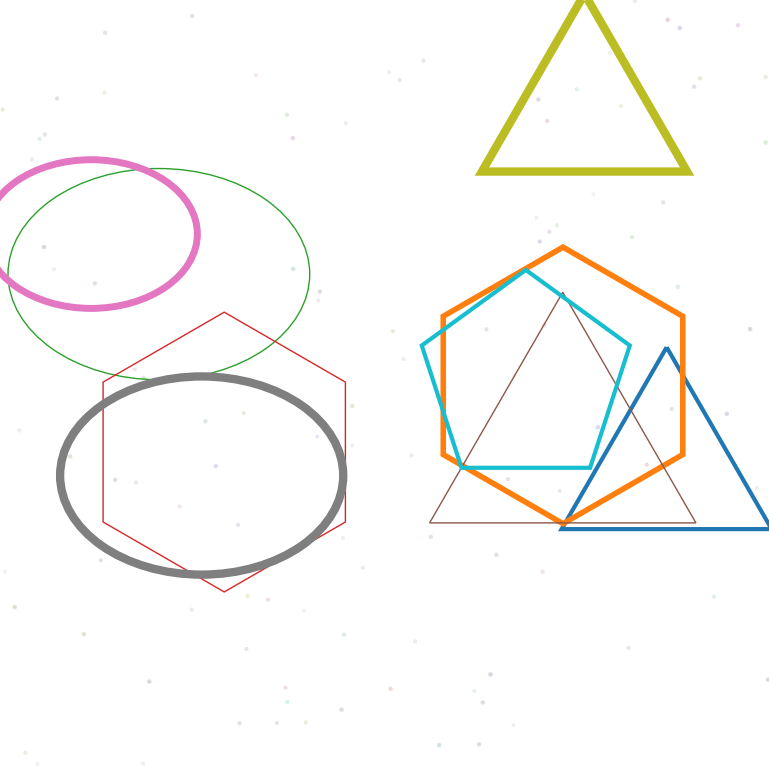[{"shape": "triangle", "thickness": 1.5, "radius": 0.79, "center": [0.866, 0.392]}, {"shape": "hexagon", "thickness": 2, "radius": 0.9, "center": [0.731, 0.499]}, {"shape": "oval", "thickness": 0.5, "radius": 0.98, "center": [0.206, 0.644]}, {"shape": "hexagon", "thickness": 0.5, "radius": 0.91, "center": [0.291, 0.413]}, {"shape": "triangle", "thickness": 0.5, "radius": 1.0, "center": [0.731, 0.421]}, {"shape": "oval", "thickness": 2.5, "radius": 0.69, "center": [0.118, 0.696]}, {"shape": "oval", "thickness": 3, "radius": 0.92, "center": [0.262, 0.382]}, {"shape": "triangle", "thickness": 3, "radius": 0.77, "center": [0.759, 0.854]}, {"shape": "pentagon", "thickness": 1.5, "radius": 0.71, "center": [0.683, 0.507]}]